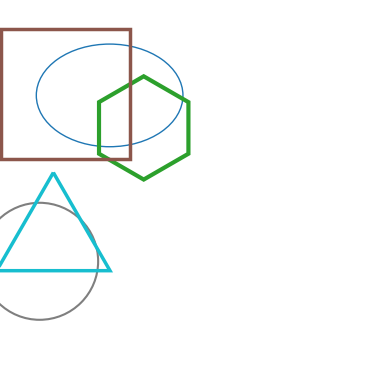[{"shape": "oval", "thickness": 1, "radius": 0.95, "center": [0.285, 0.752]}, {"shape": "hexagon", "thickness": 3, "radius": 0.67, "center": [0.373, 0.668]}, {"shape": "square", "thickness": 2.5, "radius": 0.84, "center": [0.17, 0.755]}, {"shape": "circle", "thickness": 1.5, "radius": 0.76, "center": [0.103, 0.321]}, {"shape": "triangle", "thickness": 2.5, "radius": 0.85, "center": [0.139, 0.382]}]